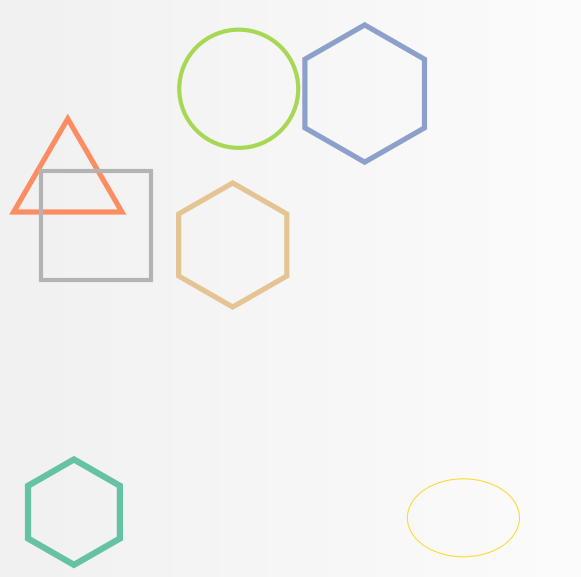[{"shape": "hexagon", "thickness": 3, "radius": 0.46, "center": [0.127, 0.112]}, {"shape": "triangle", "thickness": 2.5, "radius": 0.54, "center": [0.117, 0.686]}, {"shape": "hexagon", "thickness": 2.5, "radius": 0.59, "center": [0.627, 0.837]}, {"shape": "circle", "thickness": 2, "radius": 0.51, "center": [0.411, 0.845]}, {"shape": "oval", "thickness": 0.5, "radius": 0.48, "center": [0.797, 0.102]}, {"shape": "hexagon", "thickness": 2.5, "radius": 0.54, "center": [0.4, 0.575]}, {"shape": "square", "thickness": 2, "radius": 0.47, "center": [0.166, 0.608]}]